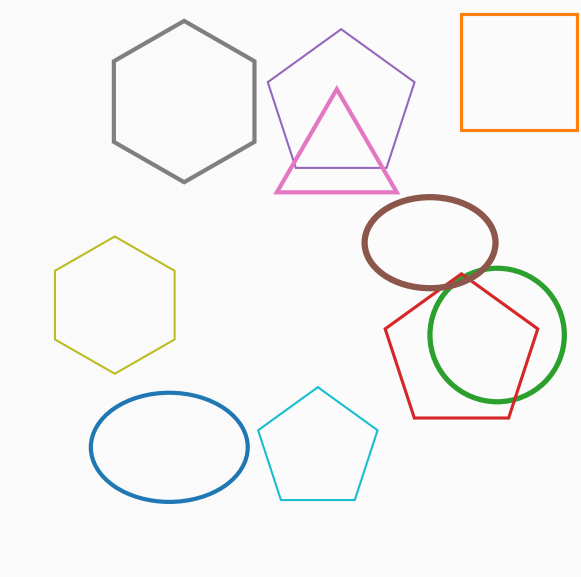[{"shape": "oval", "thickness": 2, "radius": 0.67, "center": [0.291, 0.225]}, {"shape": "square", "thickness": 1.5, "radius": 0.5, "center": [0.893, 0.875]}, {"shape": "circle", "thickness": 2.5, "radius": 0.58, "center": [0.855, 0.419]}, {"shape": "pentagon", "thickness": 1.5, "radius": 0.69, "center": [0.794, 0.387]}, {"shape": "pentagon", "thickness": 1, "radius": 0.66, "center": [0.587, 0.816]}, {"shape": "oval", "thickness": 3, "radius": 0.56, "center": [0.74, 0.579]}, {"shape": "triangle", "thickness": 2, "radius": 0.6, "center": [0.579, 0.726]}, {"shape": "hexagon", "thickness": 2, "radius": 0.7, "center": [0.317, 0.823]}, {"shape": "hexagon", "thickness": 1, "radius": 0.59, "center": [0.197, 0.471]}, {"shape": "pentagon", "thickness": 1, "radius": 0.54, "center": [0.547, 0.221]}]